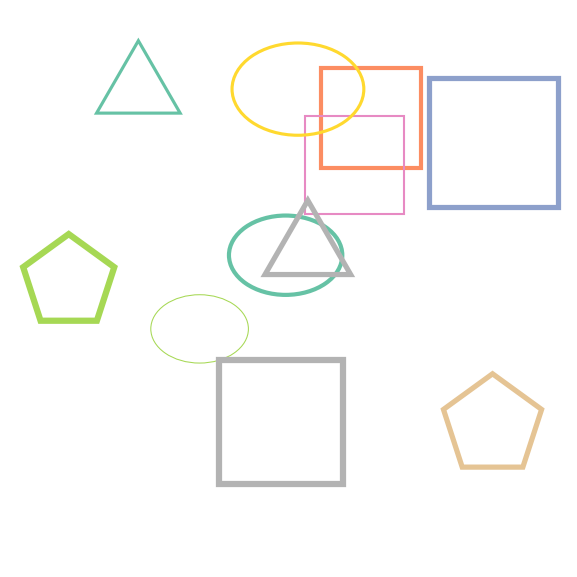[{"shape": "triangle", "thickness": 1.5, "radius": 0.42, "center": [0.24, 0.845]}, {"shape": "oval", "thickness": 2, "radius": 0.49, "center": [0.495, 0.557]}, {"shape": "square", "thickness": 2, "radius": 0.43, "center": [0.642, 0.796]}, {"shape": "square", "thickness": 2.5, "radius": 0.56, "center": [0.855, 0.752]}, {"shape": "square", "thickness": 1, "radius": 0.43, "center": [0.614, 0.713]}, {"shape": "pentagon", "thickness": 3, "radius": 0.41, "center": [0.119, 0.511]}, {"shape": "oval", "thickness": 0.5, "radius": 0.42, "center": [0.346, 0.43]}, {"shape": "oval", "thickness": 1.5, "radius": 0.57, "center": [0.516, 0.845]}, {"shape": "pentagon", "thickness": 2.5, "radius": 0.45, "center": [0.853, 0.263]}, {"shape": "triangle", "thickness": 2.5, "radius": 0.43, "center": [0.533, 0.567]}, {"shape": "square", "thickness": 3, "radius": 0.54, "center": [0.487, 0.269]}]